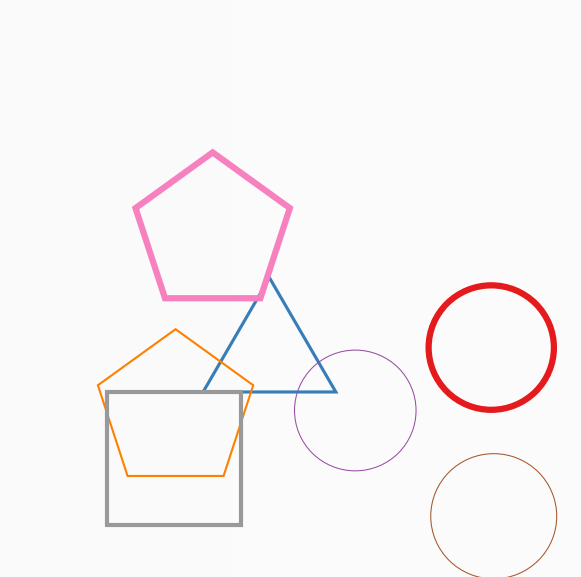[{"shape": "circle", "thickness": 3, "radius": 0.54, "center": [0.845, 0.397]}, {"shape": "triangle", "thickness": 1.5, "radius": 0.66, "center": [0.464, 0.386]}, {"shape": "circle", "thickness": 0.5, "radius": 0.52, "center": [0.611, 0.288]}, {"shape": "pentagon", "thickness": 1, "radius": 0.7, "center": [0.302, 0.289]}, {"shape": "circle", "thickness": 0.5, "radius": 0.54, "center": [0.849, 0.105]}, {"shape": "pentagon", "thickness": 3, "radius": 0.7, "center": [0.366, 0.596]}, {"shape": "square", "thickness": 2, "radius": 0.58, "center": [0.299, 0.205]}]